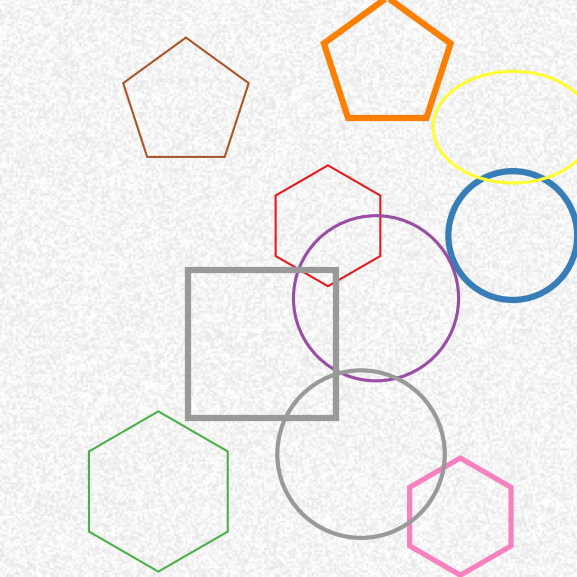[{"shape": "hexagon", "thickness": 1, "radius": 0.52, "center": [0.568, 0.608]}, {"shape": "circle", "thickness": 3, "radius": 0.56, "center": [0.888, 0.591]}, {"shape": "hexagon", "thickness": 1, "radius": 0.69, "center": [0.274, 0.148]}, {"shape": "circle", "thickness": 1.5, "radius": 0.71, "center": [0.651, 0.483]}, {"shape": "pentagon", "thickness": 3, "radius": 0.58, "center": [0.671, 0.888]}, {"shape": "oval", "thickness": 1.5, "radius": 0.69, "center": [0.888, 0.779]}, {"shape": "pentagon", "thickness": 1, "radius": 0.57, "center": [0.322, 0.82]}, {"shape": "hexagon", "thickness": 2.5, "radius": 0.51, "center": [0.797, 0.105]}, {"shape": "circle", "thickness": 2, "radius": 0.73, "center": [0.625, 0.213]}, {"shape": "square", "thickness": 3, "radius": 0.64, "center": [0.453, 0.403]}]